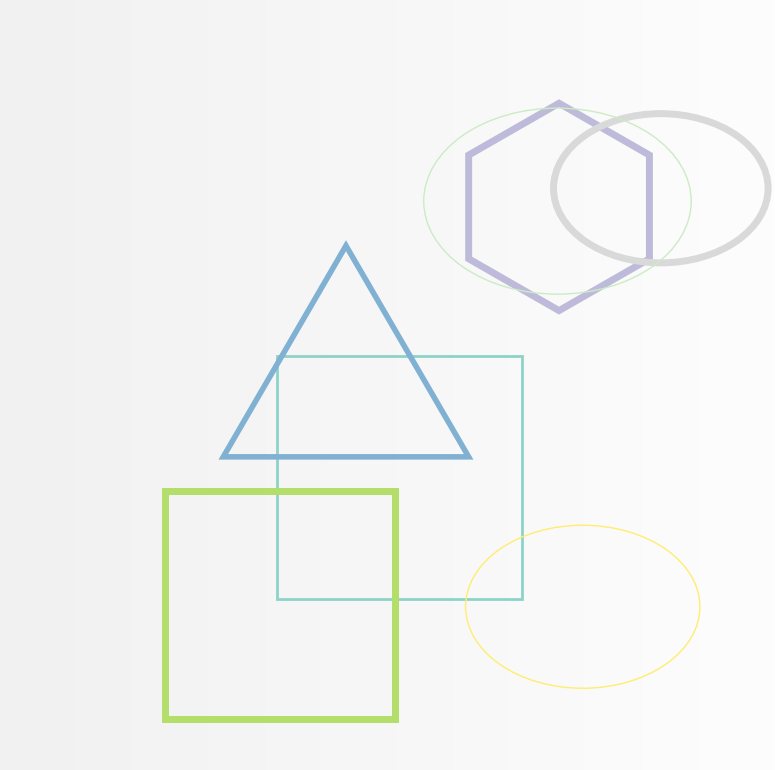[{"shape": "square", "thickness": 1, "radius": 0.79, "center": [0.516, 0.379]}, {"shape": "hexagon", "thickness": 2.5, "radius": 0.67, "center": [0.721, 0.731]}, {"shape": "triangle", "thickness": 2, "radius": 0.91, "center": [0.446, 0.498]}, {"shape": "square", "thickness": 2.5, "radius": 0.74, "center": [0.361, 0.214]}, {"shape": "oval", "thickness": 2.5, "radius": 0.69, "center": [0.853, 0.756]}, {"shape": "oval", "thickness": 0.5, "radius": 0.86, "center": [0.719, 0.739]}, {"shape": "oval", "thickness": 0.5, "radius": 0.76, "center": [0.752, 0.212]}]